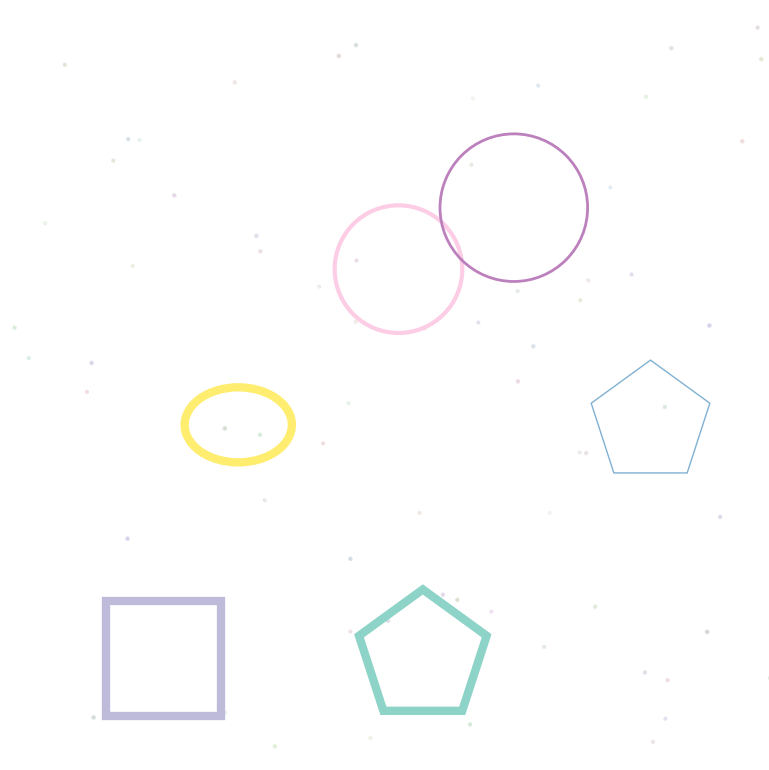[{"shape": "pentagon", "thickness": 3, "radius": 0.44, "center": [0.549, 0.147]}, {"shape": "square", "thickness": 3, "radius": 0.37, "center": [0.212, 0.144]}, {"shape": "pentagon", "thickness": 0.5, "radius": 0.4, "center": [0.845, 0.451]}, {"shape": "circle", "thickness": 1.5, "radius": 0.41, "center": [0.518, 0.65]}, {"shape": "circle", "thickness": 1, "radius": 0.48, "center": [0.667, 0.73]}, {"shape": "oval", "thickness": 3, "radius": 0.35, "center": [0.309, 0.448]}]